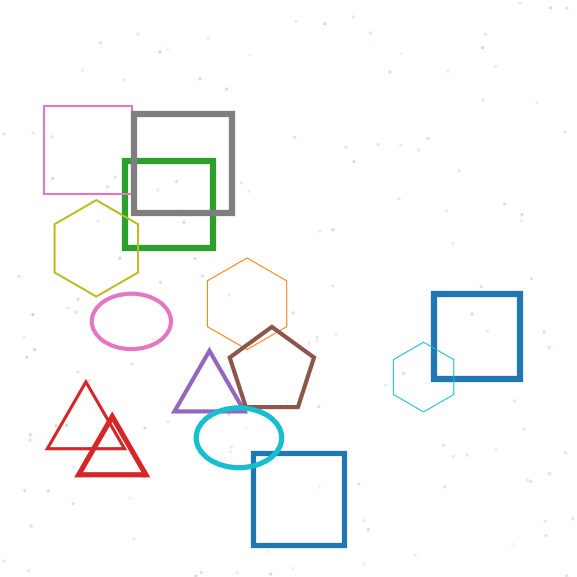[{"shape": "square", "thickness": 3, "radius": 0.37, "center": [0.826, 0.416]}, {"shape": "square", "thickness": 2.5, "radius": 0.39, "center": [0.517, 0.135]}, {"shape": "hexagon", "thickness": 0.5, "radius": 0.4, "center": [0.428, 0.473]}, {"shape": "square", "thickness": 3, "radius": 0.38, "center": [0.292, 0.645]}, {"shape": "triangle", "thickness": 1.5, "radius": 0.39, "center": [0.149, 0.261]}, {"shape": "triangle", "thickness": 2.5, "radius": 0.34, "center": [0.194, 0.211]}, {"shape": "triangle", "thickness": 2, "radius": 0.35, "center": [0.363, 0.322]}, {"shape": "pentagon", "thickness": 2, "radius": 0.38, "center": [0.471, 0.356]}, {"shape": "square", "thickness": 1, "radius": 0.38, "center": [0.152, 0.74]}, {"shape": "oval", "thickness": 2, "radius": 0.34, "center": [0.227, 0.443]}, {"shape": "square", "thickness": 3, "radius": 0.43, "center": [0.317, 0.716]}, {"shape": "hexagon", "thickness": 1, "radius": 0.42, "center": [0.167, 0.569]}, {"shape": "hexagon", "thickness": 0.5, "radius": 0.3, "center": [0.733, 0.346]}, {"shape": "oval", "thickness": 2.5, "radius": 0.37, "center": [0.414, 0.241]}]